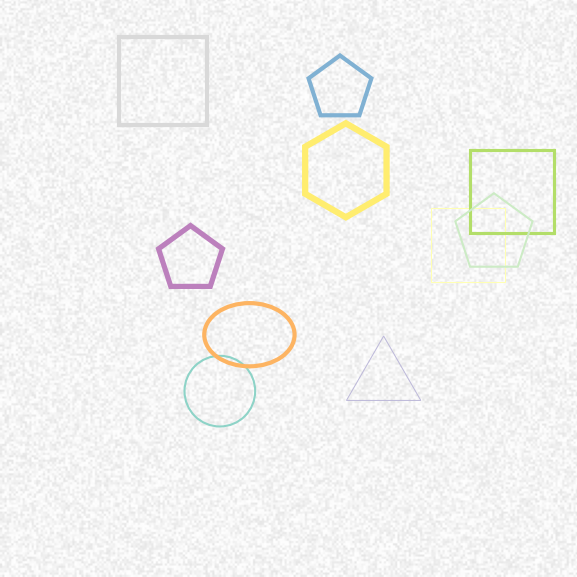[{"shape": "circle", "thickness": 1, "radius": 0.31, "center": [0.381, 0.322]}, {"shape": "square", "thickness": 0.5, "radius": 0.32, "center": [0.811, 0.575]}, {"shape": "triangle", "thickness": 0.5, "radius": 0.37, "center": [0.664, 0.343]}, {"shape": "pentagon", "thickness": 2, "radius": 0.29, "center": [0.589, 0.846]}, {"shape": "oval", "thickness": 2, "radius": 0.39, "center": [0.432, 0.42]}, {"shape": "square", "thickness": 1.5, "radius": 0.36, "center": [0.886, 0.667]}, {"shape": "square", "thickness": 2, "radius": 0.38, "center": [0.282, 0.859]}, {"shape": "pentagon", "thickness": 2.5, "radius": 0.29, "center": [0.33, 0.55]}, {"shape": "pentagon", "thickness": 1, "radius": 0.35, "center": [0.855, 0.594]}, {"shape": "hexagon", "thickness": 3, "radius": 0.41, "center": [0.599, 0.704]}]